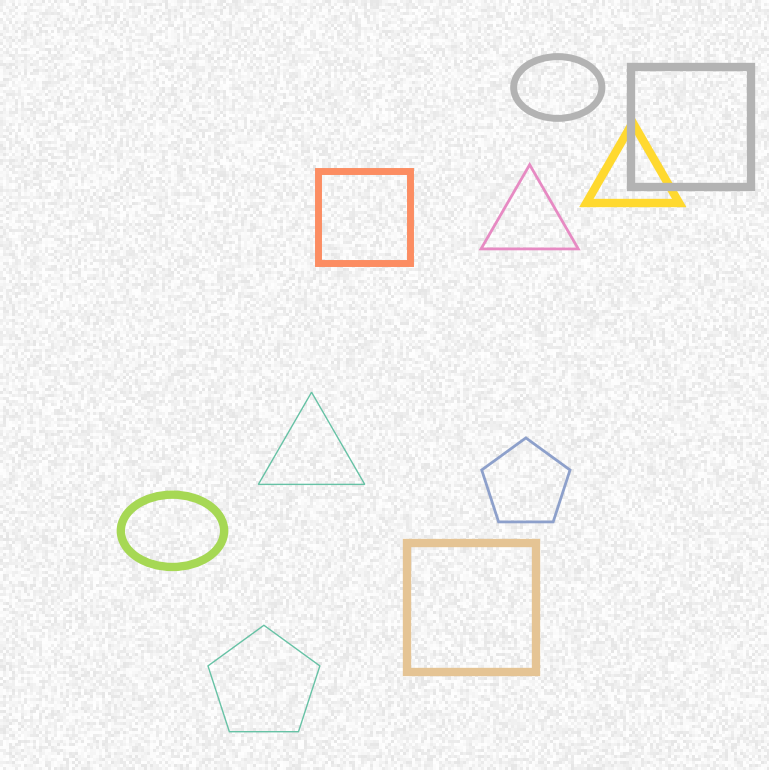[{"shape": "triangle", "thickness": 0.5, "radius": 0.4, "center": [0.405, 0.411]}, {"shape": "pentagon", "thickness": 0.5, "radius": 0.38, "center": [0.343, 0.112]}, {"shape": "square", "thickness": 2.5, "radius": 0.3, "center": [0.473, 0.718]}, {"shape": "pentagon", "thickness": 1, "radius": 0.3, "center": [0.683, 0.371]}, {"shape": "triangle", "thickness": 1, "radius": 0.36, "center": [0.688, 0.713]}, {"shape": "oval", "thickness": 3, "radius": 0.34, "center": [0.224, 0.311]}, {"shape": "triangle", "thickness": 3, "radius": 0.35, "center": [0.822, 0.771]}, {"shape": "square", "thickness": 3, "radius": 0.42, "center": [0.612, 0.211]}, {"shape": "oval", "thickness": 2.5, "radius": 0.29, "center": [0.724, 0.886]}, {"shape": "square", "thickness": 3, "radius": 0.39, "center": [0.897, 0.835]}]